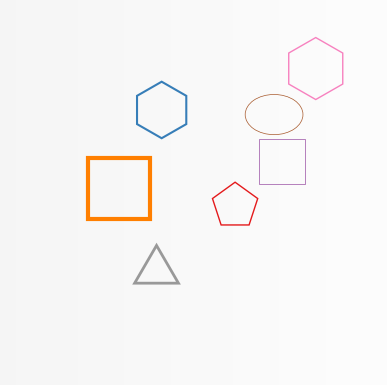[{"shape": "pentagon", "thickness": 1, "radius": 0.31, "center": [0.607, 0.465]}, {"shape": "hexagon", "thickness": 1.5, "radius": 0.37, "center": [0.417, 0.714]}, {"shape": "square", "thickness": 0.5, "radius": 0.3, "center": [0.727, 0.58]}, {"shape": "square", "thickness": 3, "radius": 0.4, "center": [0.307, 0.51]}, {"shape": "oval", "thickness": 0.5, "radius": 0.37, "center": [0.707, 0.702]}, {"shape": "hexagon", "thickness": 1, "radius": 0.4, "center": [0.815, 0.822]}, {"shape": "triangle", "thickness": 2, "radius": 0.33, "center": [0.404, 0.297]}]